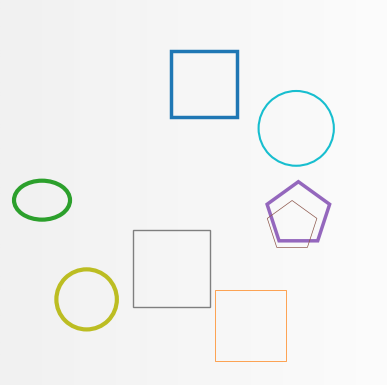[{"shape": "square", "thickness": 2.5, "radius": 0.43, "center": [0.526, 0.781]}, {"shape": "square", "thickness": 0.5, "radius": 0.46, "center": [0.646, 0.154]}, {"shape": "oval", "thickness": 3, "radius": 0.36, "center": [0.108, 0.48]}, {"shape": "pentagon", "thickness": 2.5, "radius": 0.42, "center": [0.77, 0.443]}, {"shape": "pentagon", "thickness": 0.5, "radius": 0.34, "center": [0.754, 0.412]}, {"shape": "square", "thickness": 1, "radius": 0.5, "center": [0.443, 0.304]}, {"shape": "circle", "thickness": 3, "radius": 0.39, "center": [0.224, 0.222]}, {"shape": "circle", "thickness": 1.5, "radius": 0.49, "center": [0.764, 0.667]}]